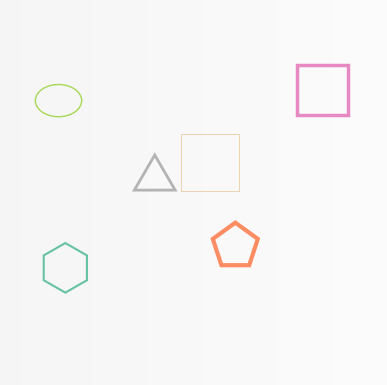[{"shape": "hexagon", "thickness": 1.5, "radius": 0.32, "center": [0.169, 0.304]}, {"shape": "pentagon", "thickness": 3, "radius": 0.31, "center": [0.607, 0.361]}, {"shape": "square", "thickness": 2.5, "radius": 0.33, "center": [0.833, 0.767]}, {"shape": "oval", "thickness": 1, "radius": 0.3, "center": [0.151, 0.739]}, {"shape": "square", "thickness": 0.5, "radius": 0.37, "center": [0.542, 0.579]}, {"shape": "triangle", "thickness": 2, "radius": 0.3, "center": [0.399, 0.537]}]